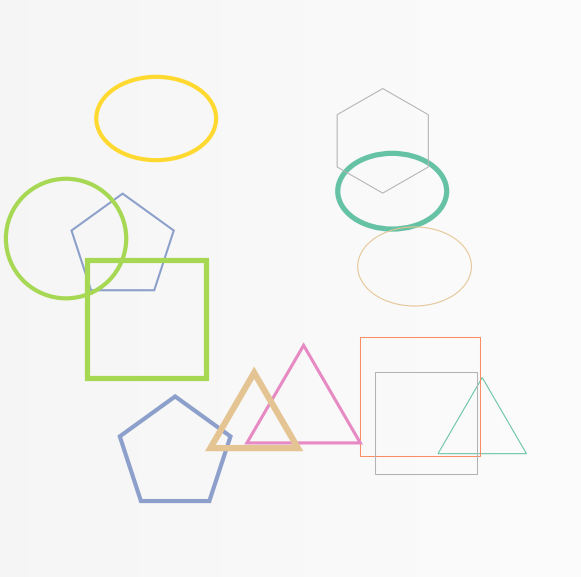[{"shape": "oval", "thickness": 2.5, "radius": 0.47, "center": [0.675, 0.668]}, {"shape": "triangle", "thickness": 0.5, "radius": 0.44, "center": [0.83, 0.257]}, {"shape": "square", "thickness": 0.5, "radius": 0.52, "center": [0.722, 0.313]}, {"shape": "pentagon", "thickness": 1, "radius": 0.46, "center": [0.211, 0.571]}, {"shape": "pentagon", "thickness": 2, "radius": 0.5, "center": [0.301, 0.213]}, {"shape": "triangle", "thickness": 1.5, "radius": 0.56, "center": [0.522, 0.288]}, {"shape": "circle", "thickness": 2, "radius": 0.52, "center": [0.114, 0.586]}, {"shape": "square", "thickness": 2.5, "radius": 0.51, "center": [0.251, 0.447]}, {"shape": "oval", "thickness": 2, "radius": 0.52, "center": [0.269, 0.794]}, {"shape": "oval", "thickness": 0.5, "radius": 0.49, "center": [0.713, 0.538]}, {"shape": "triangle", "thickness": 3, "radius": 0.44, "center": [0.437, 0.267]}, {"shape": "square", "thickness": 0.5, "radius": 0.44, "center": [0.733, 0.267]}, {"shape": "hexagon", "thickness": 0.5, "radius": 0.45, "center": [0.658, 0.755]}]